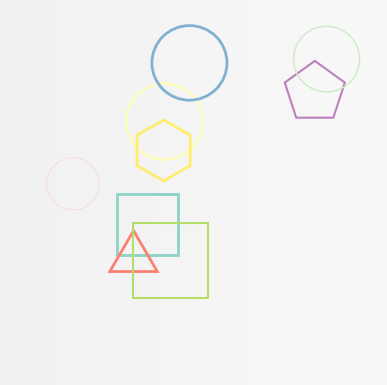[{"shape": "square", "thickness": 2, "radius": 0.39, "center": [0.381, 0.416]}, {"shape": "circle", "thickness": 1.5, "radius": 0.49, "center": [0.425, 0.684]}, {"shape": "triangle", "thickness": 2, "radius": 0.35, "center": [0.345, 0.33]}, {"shape": "circle", "thickness": 2, "radius": 0.48, "center": [0.489, 0.837]}, {"shape": "square", "thickness": 1.5, "radius": 0.49, "center": [0.44, 0.323]}, {"shape": "circle", "thickness": 0.5, "radius": 0.34, "center": [0.188, 0.522]}, {"shape": "pentagon", "thickness": 1.5, "radius": 0.41, "center": [0.812, 0.76]}, {"shape": "circle", "thickness": 1, "radius": 0.43, "center": [0.843, 0.847]}, {"shape": "hexagon", "thickness": 2, "radius": 0.4, "center": [0.422, 0.609]}]